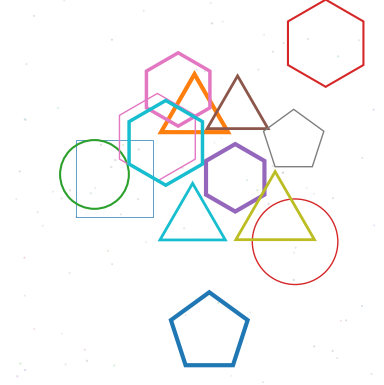[{"shape": "pentagon", "thickness": 3, "radius": 0.52, "center": [0.544, 0.136]}, {"shape": "square", "thickness": 0.5, "radius": 0.5, "center": [0.298, 0.536]}, {"shape": "triangle", "thickness": 3, "radius": 0.5, "center": [0.505, 0.707]}, {"shape": "circle", "thickness": 1.5, "radius": 0.45, "center": [0.245, 0.547]}, {"shape": "circle", "thickness": 1, "radius": 0.56, "center": [0.766, 0.372]}, {"shape": "hexagon", "thickness": 1.5, "radius": 0.57, "center": [0.846, 0.888]}, {"shape": "hexagon", "thickness": 3, "radius": 0.44, "center": [0.611, 0.538]}, {"shape": "triangle", "thickness": 2, "radius": 0.46, "center": [0.617, 0.712]}, {"shape": "hexagon", "thickness": 1, "radius": 0.57, "center": [0.409, 0.644]}, {"shape": "hexagon", "thickness": 2.5, "radius": 0.48, "center": [0.463, 0.768]}, {"shape": "pentagon", "thickness": 1, "radius": 0.41, "center": [0.763, 0.634]}, {"shape": "triangle", "thickness": 2, "radius": 0.59, "center": [0.715, 0.436]}, {"shape": "hexagon", "thickness": 2.5, "radius": 0.55, "center": [0.431, 0.629]}, {"shape": "triangle", "thickness": 2, "radius": 0.49, "center": [0.5, 0.426]}]